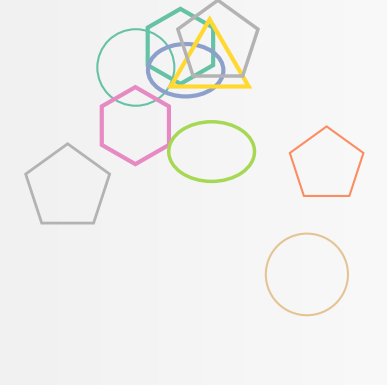[{"shape": "circle", "thickness": 1.5, "radius": 0.5, "center": [0.351, 0.825]}, {"shape": "hexagon", "thickness": 3, "radius": 0.49, "center": [0.466, 0.88]}, {"shape": "pentagon", "thickness": 1.5, "radius": 0.5, "center": [0.843, 0.572]}, {"shape": "oval", "thickness": 3, "radius": 0.49, "center": [0.479, 0.818]}, {"shape": "hexagon", "thickness": 3, "radius": 0.5, "center": [0.349, 0.674]}, {"shape": "oval", "thickness": 2.5, "radius": 0.55, "center": [0.546, 0.606]}, {"shape": "triangle", "thickness": 3, "radius": 0.58, "center": [0.541, 0.833]}, {"shape": "circle", "thickness": 1.5, "radius": 0.53, "center": [0.792, 0.287]}, {"shape": "pentagon", "thickness": 2.5, "radius": 0.54, "center": [0.562, 0.891]}, {"shape": "pentagon", "thickness": 2, "radius": 0.57, "center": [0.175, 0.513]}]